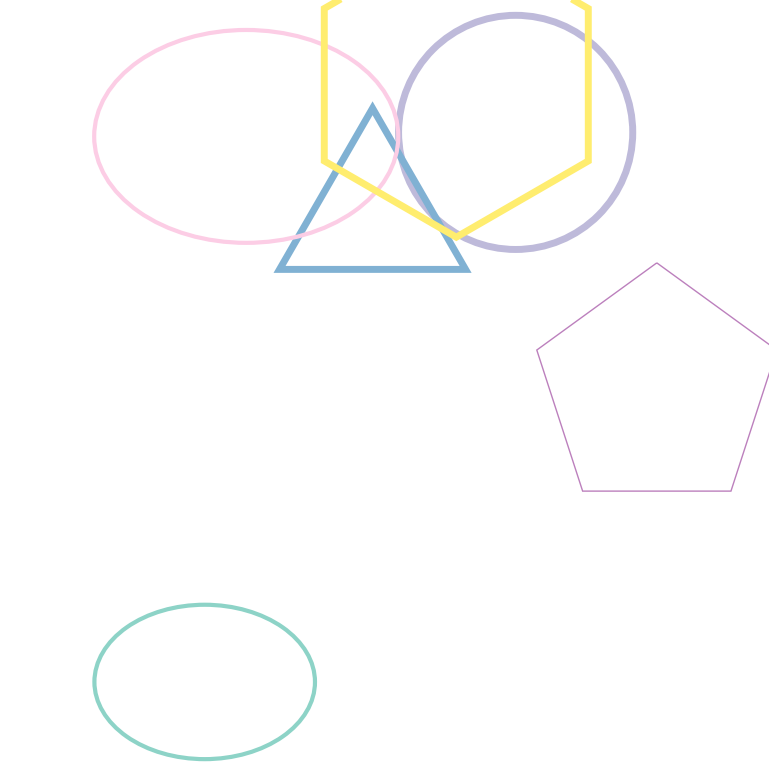[{"shape": "oval", "thickness": 1.5, "radius": 0.72, "center": [0.266, 0.114]}, {"shape": "circle", "thickness": 2.5, "radius": 0.76, "center": [0.67, 0.828]}, {"shape": "triangle", "thickness": 2.5, "radius": 0.7, "center": [0.484, 0.72]}, {"shape": "oval", "thickness": 1.5, "radius": 0.99, "center": [0.32, 0.823]}, {"shape": "pentagon", "thickness": 0.5, "radius": 0.82, "center": [0.853, 0.495]}, {"shape": "hexagon", "thickness": 2.5, "radius": 0.99, "center": [0.593, 0.89]}]